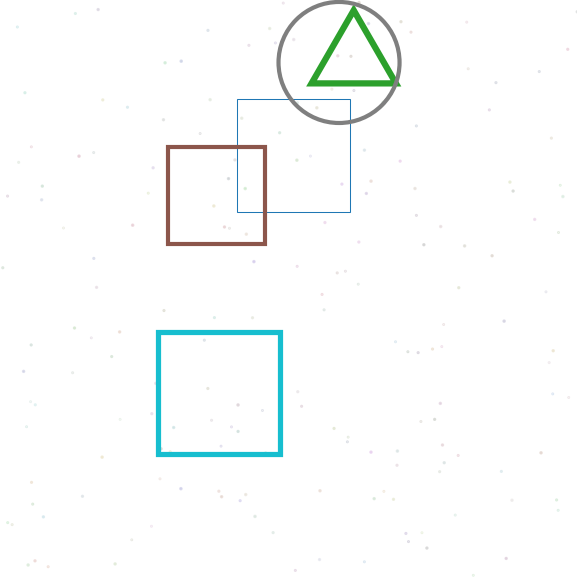[{"shape": "square", "thickness": 0.5, "radius": 0.49, "center": [0.508, 0.73]}, {"shape": "triangle", "thickness": 3, "radius": 0.42, "center": [0.613, 0.897]}, {"shape": "square", "thickness": 2, "radius": 0.42, "center": [0.375, 0.661]}, {"shape": "circle", "thickness": 2, "radius": 0.52, "center": [0.587, 0.891]}, {"shape": "square", "thickness": 2.5, "radius": 0.53, "center": [0.379, 0.319]}]